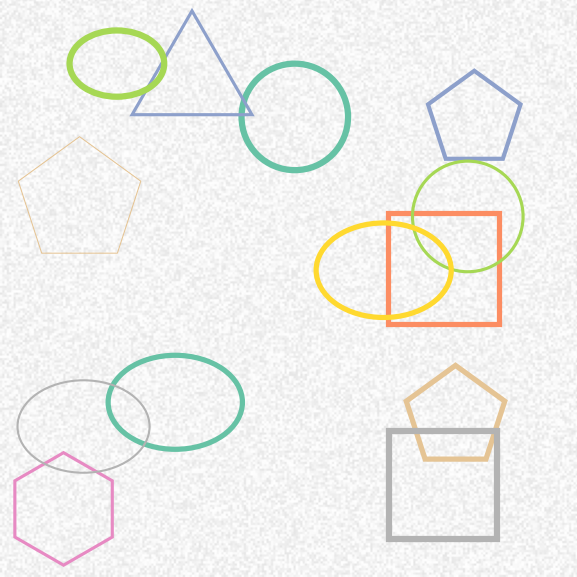[{"shape": "oval", "thickness": 2.5, "radius": 0.58, "center": [0.304, 0.303]}, {"shape": "circle", "thickness": 3, "radius": 0.46, "center": [0.51, 0.797]}, {"shape": "square", "thickness": 2.5, "radius": 0.48, "center": [0.768, 0.534]}, {"shape": "pentagon", "thickness": 2, "radius": 0.42, "center": [0.821, 0.792]}, {"shape": "triangle", "thickness": 1.5, "radius": 0.6, "center": [0.332, 0.86]}, {"shape": "hexagon", "thickness": 1.5, "radius": 0.49, "center": [0.11, 0.118]}, {"shape": "circle", "thickness": 1.5, "radius": 0.48, "center": [0.81, 0.624]}, {"shape": "oval", "thickness": 3, "radius": 0.41, "center": [0.202, 0.889]}, {"shape": "oval", "thickness": 2.5, "radius": 0.58, "center": [0.664, 0.531]}, {"shape": "pentagon", "thickness": 2.5, "radius": 0.45, "center": [0.789, 0.277]}, {"shape": "pentagon", "thickness": 0.5, "radius": 0.56, "center": [0.138, 0.651]}, {"shape": "square", "thickness": 3, "radius": 0.47, "center": [0.767, 0.16]}, {"shape": "oval", "thickness": 1, "radius": 0.57, "center": [0.145, 0.261]}]